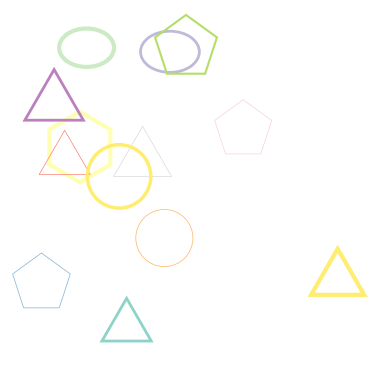[{"shape": "triangle", "thickness": 2, "radius": 0.37, "center": [0.329, 0.151]}, {"shape": "hexagon", "thickness": 3, "radius": 0.46, "center": [0.207, 0.618]}, {"shape": "oval", "thickness": 2, "radius": 0.38, "center": [0.441, 0.865]}, {"shape": "triangle", "thickness": 0.5, "radius": 0.38, "center": [0.168, 0.585]}, {"shape": "pentagon", "thickness": 0.5, "radius": 0.39, "center": [0.108, 0.264]}, {"shape": "circle", "thickness": 0.5, "radius": 0.37, "center": [0.427, 0.382]}, {"shape": "pentagon", "thickness": 1.5, "radius": 0.42, "center": [0.483, 0.877]}, {"shape": "pentagon", "thickness": 0.5, "radius": 0.39, "center": [0.632, 0.663]}, {"shape": "triangle", "thickness": 0.5, "radius": 0.43, "center": [0.37, 0.585]}, {"shape": "triangle", "thickness": 2, "radius": 0.44, "center": [0.141, 0.732]}, {"shape": "oval", "thickness": 3, "radius": 0.36, "center": [0.225, 0.876]}, {"shape": "triangle", "thickness": 3, "radius": 0.4, "center": [0.877, 0.274]}, {"shape": "circle", "thickness": 2.5, "radius": 0.41, "center": [0.309, 0.542]}]